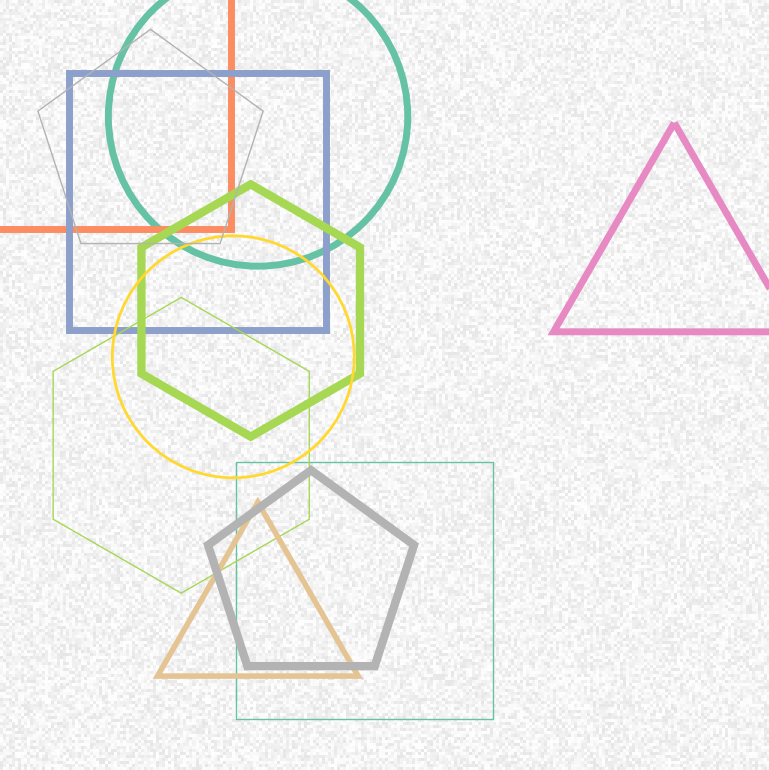[{"shape": "square", "thickness": 0.5, "radius": 0.83, "center": [0.473, 0.233]}, {"shape": "circle", "thickness": 2.5, "radius": 0.97, "center": [0.335, 0.849]}, {"shape": "square", "thickness": 2.5, "radius": 0.95, "center": [0.109, 0.894]}, {"shape": "square", "thickness": 2.5, "radius": 0.83, "center": [0.257, 0.738]}, {"shape": "triangle", "thickness": 2.5, "radius": 0.9, "center": [0.876, 0.66]}, {"shape": "hexagon", "thickness": 0.5, "radius": 0.96, "center": [0.235, 0.422]}, {"shape": "hexagon", "thickness": 3, "radius": 0.82, "center": [0.326, 0.597]}, {"shape": "circle", "thickness": 1, "radius": 0.79, "center": [0.303, 0.537]}, {"shape": "triangle", "thickness": 2, "radius": 0.75, "center": [0.335, 0.197]}, {"shape": "pentagon", "thickness": 0.5, "radius": 0.77, "center": [0.196, 0.808]}, {"shape": "pentagon", "thickness": 3, "radius": 0.7, "center": [0.404, 0.249]}]